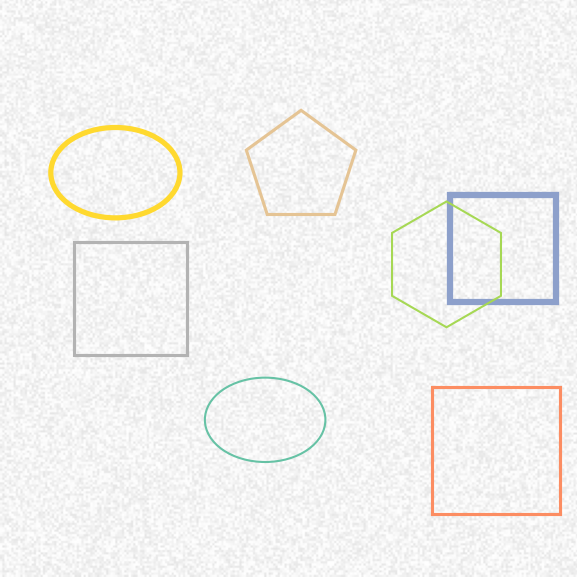[{"shape": "oval", "thickness": 1, "radius": 0.52, "center": [0.459, 0.272]}, {"shape": "square", "thickness": 1.5, "radius": 0.55, "center": [0.859, 0.219]}, {"shape": "square", "thickness": 3, "radius": 0.46, "center": [0.87, 0.569]}, {"shape": "hexagon", "thickness": 1, "radius": 0.54, "center": [0.773, 0.541]}, {"shape": "oval", "thickness": 2.5, "radius": 0.56, "center": [0.2, 0.7]}, {"shape": "pentagon", "thickness": 1.5, "radius": 0.5, "center": [0.521, 0.708]}, {"shape": "square", "thickness": 1.5, "radius": 0.49, "center": [0.226, 0.482]}]